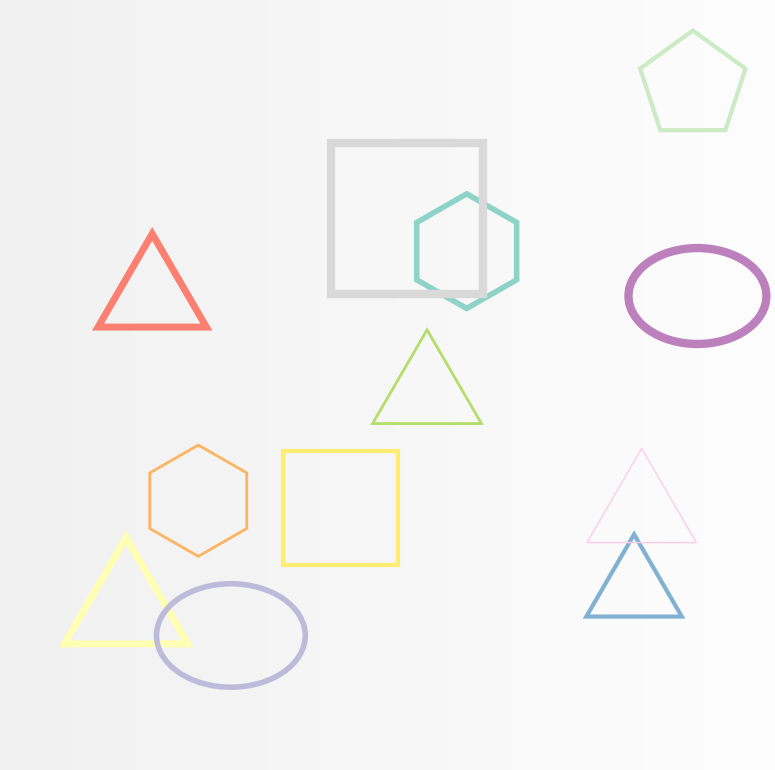[{"shape": "hexagon", "thickness": 2, "radius": 0.37, "center": [0.602, 0.674]}, {"shape": "triangle", "thickness": 2.5, "radius": 0.46, "center": [0.163, 0.21]}, {"shape": "oval", "thickness": 2, "radius": 0.48, "center": [0.298, 0.175]}, {"shape": "triangle", "thickness": 2.5, "radius": 0.4, "center": [0.196, 0.616]}, {"shape": "triangle", "thickness": 1.5, "radius": 0.36, "center": [0.818, 0.235]}, {"shape": "hexagon", "thickness": 1, "radius": 0.36, "center": [0.256, 0.35]}, {"shape": "triangle", "thickness": 1, "radius": 0.41, "center": [0.551, 0.49]}, {"shape": "triangle", "thickness": 0.5, "radius": 0.41, "center": [0.828, 0.336]}, {"shape": "square", "thickness": 3, "radius": 0.49, "center": [0.525, 0.717]}, {"shape": "oval", "thickness": 3, "radius": 0.44, "center": [0.9, 0.616]}, {"shape": "pentagon", "thickness": 1.5, "radius": 0.36, "center": [0.894, 0.889]}, {"shape": "square", "thickness": 1.5, "radius": 0.37, "center": [0.439, 0.34]}]